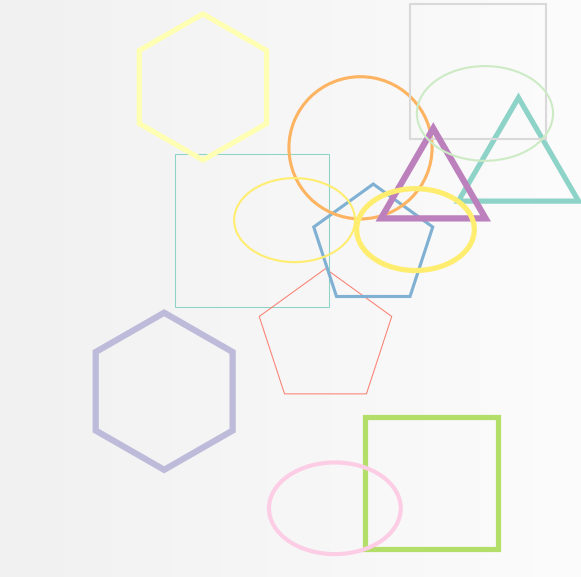[{"shape": "triangle", "thickness": 2.5, "radius": 0.6, "center": [0.892, 0.711]}, {"shape": "square", "thickness": 0.5, "radius": 0.66, "center": [0.434, 0.6]}, {"shape": "hexagon", "thickness": 2.5, "radius": 0.63, "center": [0.349, 0.848]}, {"shape": "hexagon", "thickness": 3, "radius": 0.68, "center": [0.282, 0.322]}, {"shape": "pentagon", "thickness": 0.5, "radius": 0.6, "center": [0.56, 0.414]}, {"shape": "pentagon", "thickness": 1.5, "radius": 0.54, "center": [0.642, 0.573]}, {"shape": "circle", "thickness": 1.5, "radius": 0.62, "center": [0.62, 0.743]}, {"shape": "square", "thickness": 2.5, "radius": 0.57, "center": [0.743, 0.163]}, {"shape": "oval", "thickness": 2, "radius": 0.57, "center": [0.576, 0.119]}, {"shape": "square", "thickness": 1, "radius": 0.58, "center": [0.822, 0.876]}, {"shape": "triangle", "thickness": 3, "radius": 0.52, "center": [0.745, 0.673]}, {"shape": "oval", "thickness": 1, "radius": 0.59, "center": [0.834, 0.803]}, {"shape": "oval", "thickness": 2.5, "radius": 0.51, "center": [0.715, 0.602]}, {"shape": "oval", "thickness": 1, "radius": 0.52, "center": [0.507, 0.618]}]